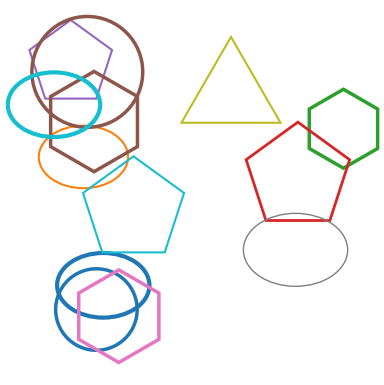[{"shape": "circle", "thickness": 2.5, "radius": 0.53, "center": [0.25, 0.196]}, {"shape": "oval", "thickness": 3, "radius": 0.6, "center": [0.268, 0.259]}, {"shape": "oval", "thickness": 1.5, "radius": 0.58, "center": [0.217, 0.592]}, {"shape": "hexagon", "thickness": 2.5, "radius": 0.51, "center": [0.892, 0.666]}, {"shape": "pentagon", "thickness": 2, "radius": 0.71, "center": [0.774, 0.542]}, {"shape": "pentagon", "thickness": 1.5, "radius": 0.56, "center": [0.184, 0.835]}, {"shape": "hexagon", "thickness": 2.5, "radius": 0.65, "center": [0.244, 0.684]}, {"shape": "circle", "thickness": 2.5, "radius": 0.72, "center": [0.227, 0.813]}, {"shape": "hexagon", "thickness": 2.5, "radius": 0.6, "center": [0.309, 0.179]}, {"shape": "oval", "thickness": 1, "radius": 0.68, "center": [0.768, 0.351]}, {"shape": "triangle", "thickness": 1.5, "radius": 0.74, "center": [0.6, 0.755]}, {"shape": "oval", "thickness": 3, "radius": 0.6, "center": [0.14, 0.728]}, {"shape": "pentagon", "thickness": 1.5, "radius": 0.69, "center": [0.347, 0.456]}]